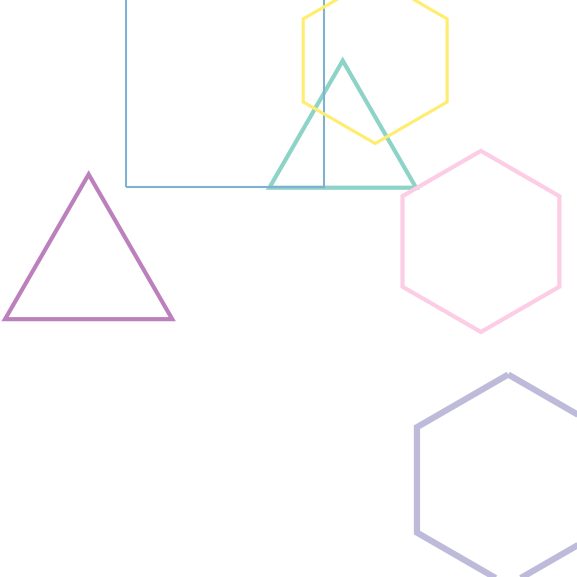[{"shape": "triangle", "thickness": 2, "radius": 0.73, "center": [0.593, 0.747]}, {"shape": "hexagon", "thickness": 3, "radius": 0.91, "center": [0.88, 0.168]}, {"shape": "square", "thickness": 1, "radius": 0.86, "center": [0.39, 0.847]}, {"shape": "hexagon", "thickness": 2, "radius": 0.78, "center": [0.833, 0.581]}, {"shape": "triangle", "thickness": 2, "radius": 0.84, "center": [0.153, 0.53]}, {"shape": "hexagon", "thickness": 1.5, "radius": 0.72, "center": [0.65, 0.894]}]